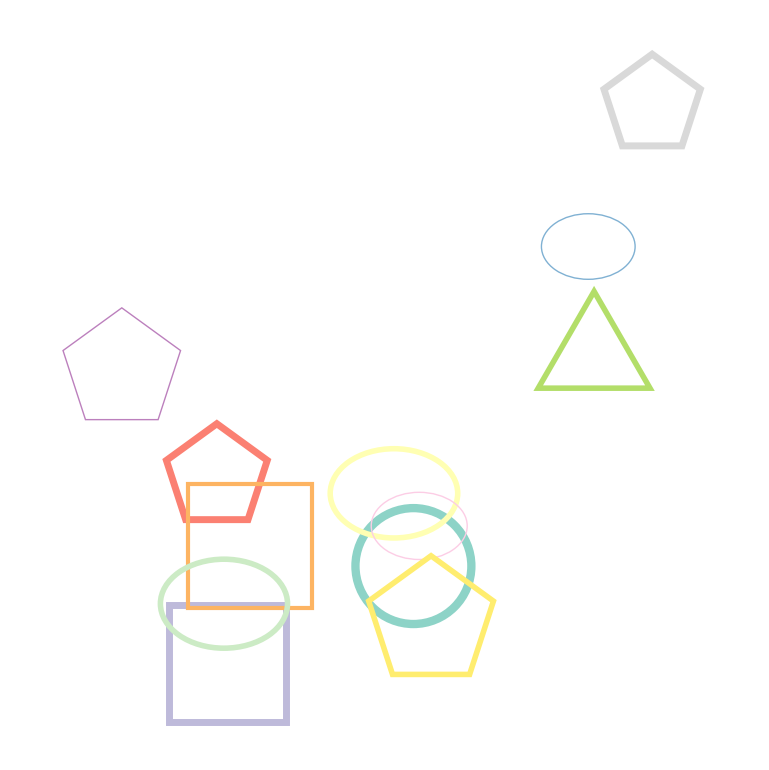[{"shape": "circle", "thickness": 3, "radius": 0.38, "center": [0.537, 0.265]}, {"shape": "oval", "thickness": 2, "radius": 0.41, "center": [0.512, 0.359]}, {"shape": "square", "thickness": 2.5, "radius": 0.38, "center": [0.296, 0.138]}, {"shape": "pentagon", "thickness": 2.5, "radius": 0.34, "center": [0.282, 0.381]}, {"shape": "oval", "thickness": 0.5, "radius": 0.3, "center": [0.764, 0.68]}, {"shape": "square", "thickness": 1.5, "radius": 0.41, "center": [0.325, 0.291]}, {"shape": "triangle", "thickness": 2, "radius": 0.42, "center": [0.772, 0.538]}, {"shape": "oval", "thickness": 0.5, "radius": 0.31, "center": [0.544, 0.317]}, {"shape": "pentagon", "thickness": 2.5, "radius": 0.33, "center": [0.847, 0.864]}, {"shape": "pentagon", "thickness": 0.5, "radius": 0.4, "center": [0.158, 0.52]}, {"shape": "oval", "thickness": 2, "radius": 0.41, "center": [0.291, 0.216]}, {"shape": "pentagon", "thickness": 2, "radius": 0.43, "center": [0.56, 0.193]}]